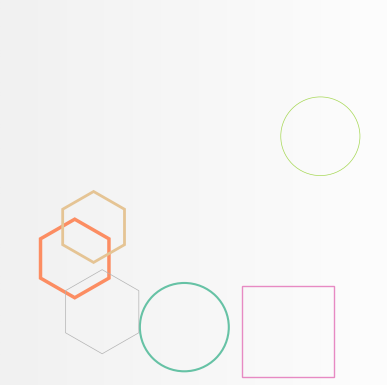[{"shape": "circle", "thickness": 1.5, "radius": 0.57, "center": [0.476, 0.15]}, {"shape": "hexagon", "thickness": 2.5, "radius": 0.51, "center": [0.193, 0.329]}, {"shape": "square", "thickness": 1, "radius": 0.59, "center": [0.743, 0.139]}, {"shape": "circle", "thickness": 0.5, "radius": 0.51, "center": [0.827, 0.646]}, {"shape": "hexagon", "thickness": 2, "radius": 0.46, "center": [0.242, 0.41]}, {"shape": "hexagon", "thickness": 0.5, "radius": 0.55, "center": [0.264, 0.19]}]